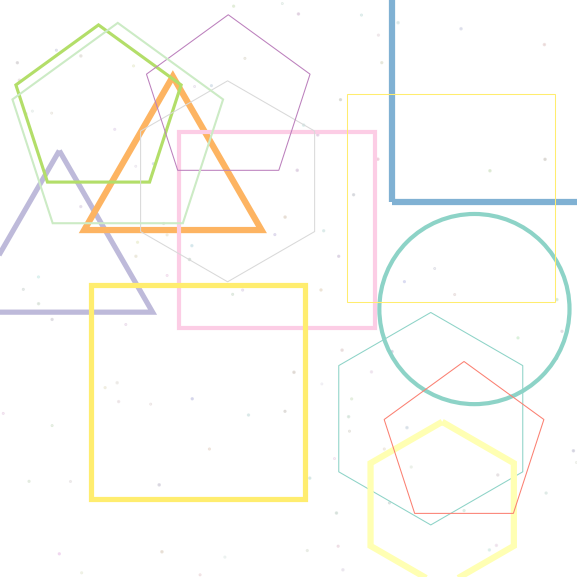[{"shape": "circle", "thickness": 2, "radius": 0.82, "center": [0.822, 0.464]}, {"shape": "hexagon", "thickness": 0.5, "radius": 0.92, "center": [0.746, 0.274]}, {"shape": "hexagon", "thickness": 3, "radius": 0.72, "center": [0.766, 0.125]}, {"shape": "triangle", "thickness": 2.5, "radius": 0.93, "center": [0.103, 0.552]}, {"shape": "pentagon", "thickness": 0.5, "radius": 0.73, "center": [0.804, 0.228]}, {"shape": "square", "thickness": 3, "radius": 0.89, "center": [0.856, 0.826]}, {"shape": "triangle", "thickness": 3, "radius": 0.89, "center": [0.299, 0.689]}, {"shape": "pentagon", "thickness": 1.5, "radius": 0.75, "center": [0.171, 0.806]}, {"shape": "square", "thickness": 2, "radius": 0.85, "center": [0.48, 0.601]}, {"shape": "hexagon", "thickness": 0.5, "radius": 0.87, "center": [0.394, 0.685]}, {"shape": "pentagon", "thickness": 0.5, "radius": 0.74, "center": [0.395, 0.825]}, {"shape": "pentagon", "thickness": 1, "radius": 0.96, "center": [0.204, 0.768]}, {"shape": "square", "thickness": 2.5, "radius": 0.92, "center": [0.343, 0.32]}, {"shape": "square", "thickness": 0.5, "radius": 0.9, "center": [0.781, 0.656]}]